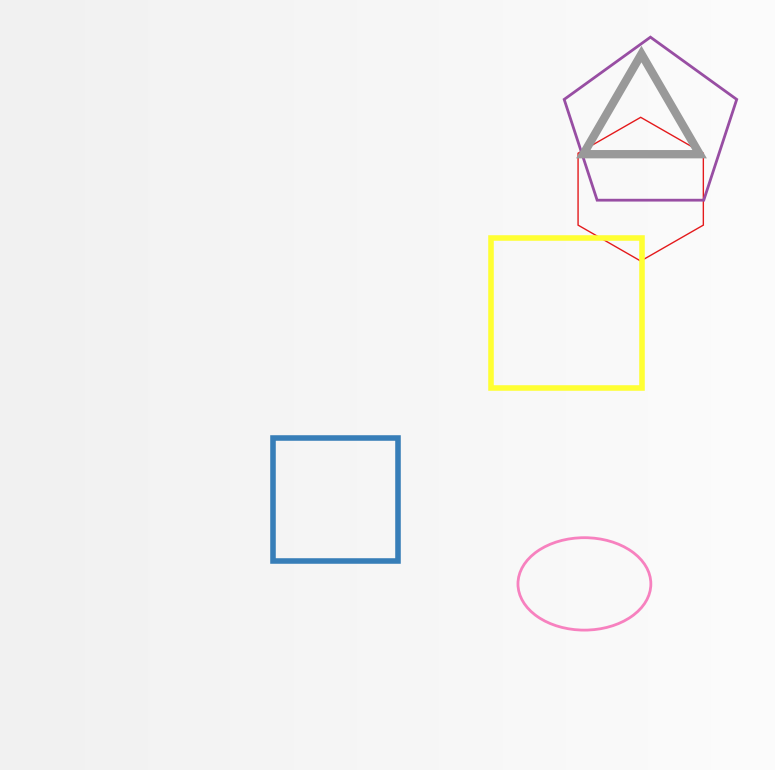[{"shape": "hexagon", "thickness": 0.5, "radius": 0.47, "center": [0.827, 0.754]}, {"shape": "square", "thickness": 2, "radius": 0.4, "center": [0.433, 0.351]}, {"shape": "pentagon", "thickness": 1, "radius": 0.59, "center": [0.839, 0.835]}, {"shape": "square", "thickness": 2, "radius": 0.49, "center": [0.731, 0.593]}, {"shape": "oval", "thickness": 1, "radius": 0.43, "center": [0.754, 0.242]}, {"shape": "triangle", "thickness": 3, "radius": 0.43, "center": [0.828, 0.843]}]